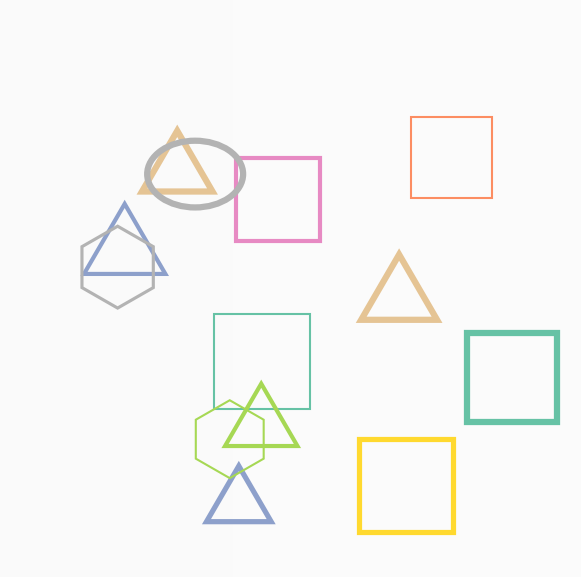[{"shape": "square", "thickness": 3, "radius": 0.39, "center": [0.881, 0.346]}, {"shape": "square", "thickness": 1, "radius": 0.41, "center": [0.451, 0.373]}, {"shape": "square", "thickness": 1, "radius": 0.35, "center": [0.777, 0.727]}, {"shape": "triangle", "thickness": 2, "radius": 0.4, "center": [0.214, 0.565]}, {"shape": "triangle", "thickness": 2.5, "radius": 0.32, "center": [0.411, 0.128]}, {"shape": "square", "thickness": 2, "radius": 0.36, "center": [0.479, 0.654]}, {"shape": "triangle", "thickness": 2, "radius": 0.36, "center": [0.449, 0.263]}, {"shape": "hexagon", "thickness": 1, "radius": 0.34, "center": [0.395, 0.239]}, {"shape": "square", "thickness": 2.5, "radius": 0.4, "center": [0.698, 0.159]}, {"shape": "triangle", "thickness": 3, "radius": 0.38, "center": [0.687, 0.483]}, {"shape": "triangle", "thickness": 3, "radius": 0.35, "center": [0.305, 0.703]}, {"shape": "oval", "thickness": 3, "radius": 0.41, "center": [0.336, 0.698]}, {"shape": "hexagon", "thickness": 1.5, "radius": 0.35, "center": [0.202, 0.537]}]